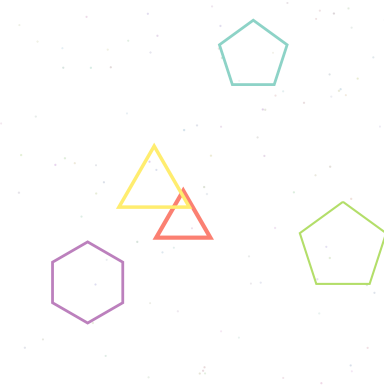[{"shape": "pentagon", "thickness": 2, "radius": 0.46, "center": [0.658, 0.855]}, {"shape": "triangle", "thickness": 3, "radius": 0.41, "center": [0.476, 0.423]}, {"shape": "pentagon", "thickness": 1.5, "radius": 0.59, "center": [0.891, 0.358]}, {"shape": "hexagon", "thickness": 2, "radius": 0.53, "center": [0.228, 0.266]}, {"shape": "triangle", "thickness": 2.5, "radius": 0.53, "center": [0.4, 0.515]}]